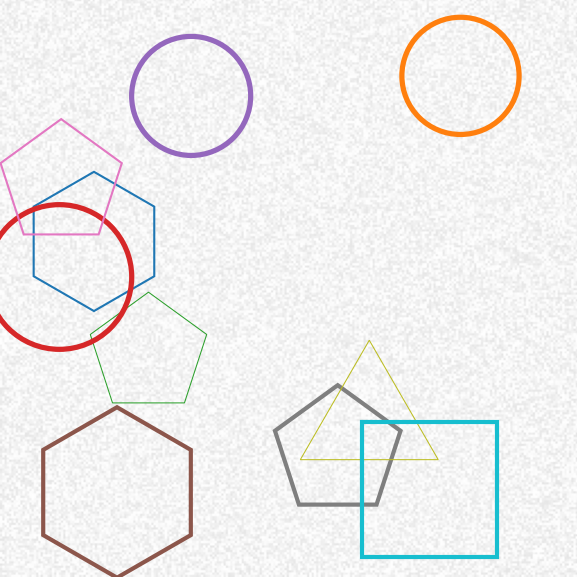[{"shape": "hexagon", "thickness": 1, "radius": 0.6, "center": [0.163, 0.581]}, {"shape": "circle", "thickness": 2.5, "radius": 0.51, "center": [0.797, 0.868]}, {"shape": "pentagon", "thickness": 0.5, "radius": 0.53, "center": [0.257, 0.387]}, {"shape": "circle", "thickness": 2.5, "radius": 0.63, "center": [0.103, 0.519]}, {"shape": "circle", "thickness": 2.5, "radius": 0.52, "center": [0.331, 0.833]}, {"shape": "hexagon", "thickness": 2, "radius": 0.74, "center": [0.203, 0.146]}, {"shape": "pentagon", "thickness": 1, "radius": 0.55, "center": [0.106, 0.683]}, {"shape": "pentagon", "thickness": 2, "radius": 0.57, "center": [0.585, 0.218]}, {"shape": "triangle", "thickness": 0.5, "radius": 0.69, "center": [0.639, 0.272]}, {"shape": "square", "thickness": 2, "radius": 0.58, "center": [0.744, 0.152]}]